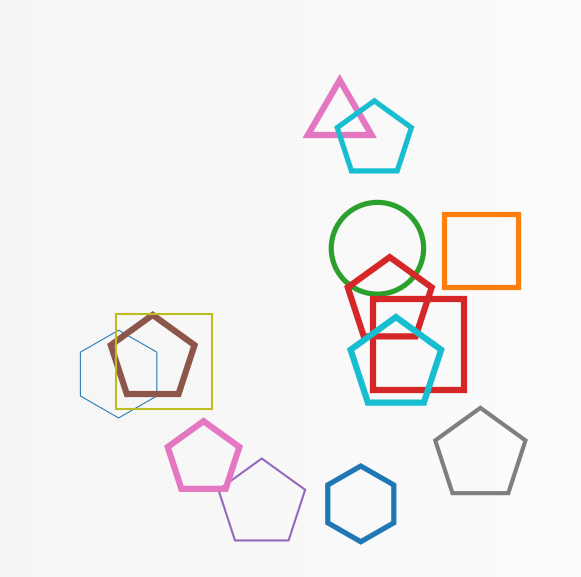[{"shape": "hexagon", "thickness": 2.5, "radius": 0.33, "center": [0.621, 0.127]}, {"shape": "hexagon", "thickness": 0.5, "radius": 0.38, "center": [0.204, 0.351]}, {"shape": "square", "thickness": 2.5, "radius": 0.32, "center": [0.827, 0.566]}, {"shape": "circle", "thickness": 2.5, "radius": 0.4, "center": [0.649, 0.569]}, {"shape": "square", "thickness": 3, "radius": 0.39, "center": [0.72, 0.403]}, {"shape": "pentagon", "thickness": 3, "radius": 0.38, "center": [0.67, 0.478]}, {"shape": "pentagon", "thickness": 1, "radius": 0.39, "center": [0.45, 0.127]}, {"shape": "pentagon", "thickness": 3, "radius": 0.38, "center": [0.263, 0.378]}, {"shape": "triangle", "thickness": 3, "radius": 0.32, "center": [0.584, 0.797]}, {"shape": "pentagon", "thickness": 3, "radius": 0.32, "center": [0.35, 0.205]}, {"shape": "pentagon", "thickness": 2, "radius": 0.41, "center": [0.826, 0.211]}, {"shape": "square", "thickness": 1, "radius": 0.41, "center": [0.283, 0.373]}, {"shape": "pentagon", "thickness": 3, "radius": 0.41, "center": [0.681, 0.368]}, {"shape": "pentagon", "thickness": 2.5, "radius": 0.34, "center": [0.644, 0.757]}]